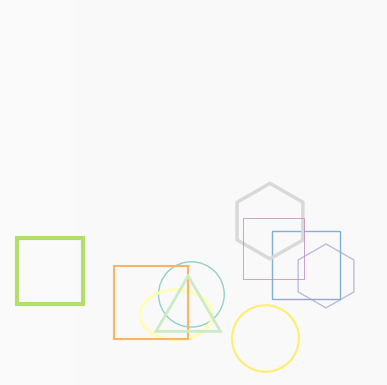[{"shape": "circle", "thickness": 1, "radius": 0.42, "center": [0.494, 0.235]}, {"shape": "oval", "thickness": 2, "radius": 0.46, "center": [0.455, 0.182]}, {"shape": "hexagon", "thickness": 1, "radius": 0.42, "center": [0.841, 0.283]}, {"shape": "square", "thickness": 1, "radius": 0.44, "center": [0.79, 0.311]}, {"shape": "square", "thickness": 1.5, "radius": 0.47, "center": [0.39, 0.215]}, {"shape": "square", "thickness": 3, "radius": 0.43, "center": [0.13, 0.296]}, {"shape": "hexagon", "thickness": 2.5, "radius": 0.49, "center": [0.697, 0.426]}, {"shape": "square", "thickness": 0.5, "radius": 0.4, "center": [0.706, 0.355]}, {"shape": "triangle", "thickness": 2, "radius": 0.48, "center": [0.486, 0.187]}, {"shape": "circle", "thickness": 1.5, "radius": 0.43, "center": [0.685, 0.121]}]